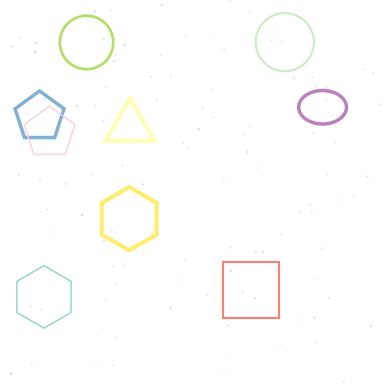[{"shape": "hexagon", "thickness": 1, "radius": 0.41, "center": [0.114, 0.229]}, {"shape": "triangle", "thickness": 3, "radius": 0.37, "center": [0.337, 0.671]}, {"shape": "square", "thickness": 1.5, "radius": 0.36, "center": [0.653, 0.247]}, {"shape": "pentagon", "thickness": 2.5, "radius": 0.33, "center": [0.103, 0.697]}, {"shape": "circle", "thickness": 2, "radius": 0.35, "center": [0.225, 0.89]}, {"shape": "pentagon", "thickness": 1, "radius": 0.35, "center": [0.129, 0.655]}, {"shape": "oval", "thickness": 2.5, "radius": 0.31, "center": [0.838, 0.721]}, {"shape": "circle", "thickness": 1.5, "radius": 0.38, "center": [0.74, 0.891]}, {"shape": "hexagon", "thickness": 3, "radius": 0.41, "center": [0.336, 0.432]}]